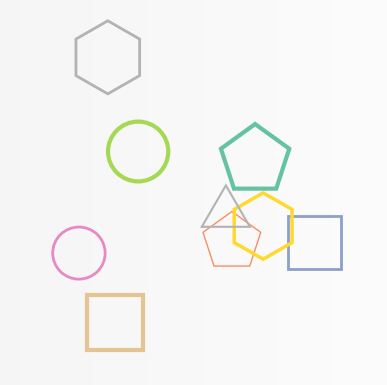[{"shape": "pentagon", "thickness": 3, "radius": 0.46, "center": [0.658, 0.585]}, {"shape": "pentagon", "thickness": 1, "radius": 0.39, "center": [0.598, 0.372]}, {"shape": "square", "thickness": 2, "radius": 0.34, "center": [0.811, 0.37]}, {"shape": "circle", "thickness": 2, "radius": 0.34, "center": [0.204, 0.343]}, {"shape": "circle", "thickness": 3, "radius": 0.39, "center": [0.357, 0.606]}, {"shape": "hexagon", "thickness": 2.5, "radius": 0.43, "center": [0.679, 0.413]}, {"shape": "square", "thickness": 3, "radius": 0.36, "center": [0.296, 0.163]}, {"shape": "triangle", "thickness": 1.5, "radius": 0.36, "center": [0.583, 0.447]}, {"shape": "hexagon", "thickness": 2, "radius": 0.47, "center": [0.278, 0.851]}]